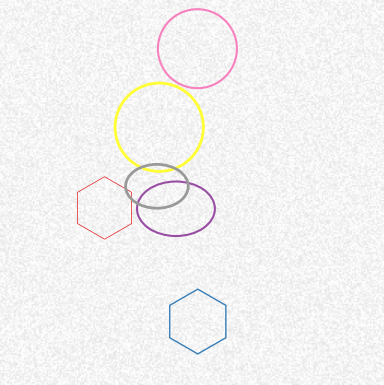[{"shape": "hexagon", "thickness": 0.5, "radius": 0.41, "center": [0.272, 0.46]}, {"shape": "hexagon", "thickness": 1, "radius": 0.42, "center": [0.514, 0.165]}, {"shape": "oval", "thickness": 1.5, "radius": 0.51, "center": [0.457, 0.458]}, {"shape": "circle", "thickness": 2, "radius": 0.57, "center": [0.414, 0.67]}, {"shape": "circle", "thickness": 1.5, "radius": 0.51, "center": [0.513, 0.874]}, {"shape": "oval", "thickness": 2, "radius": 0.41, "center": [0.408, 0.516]}]